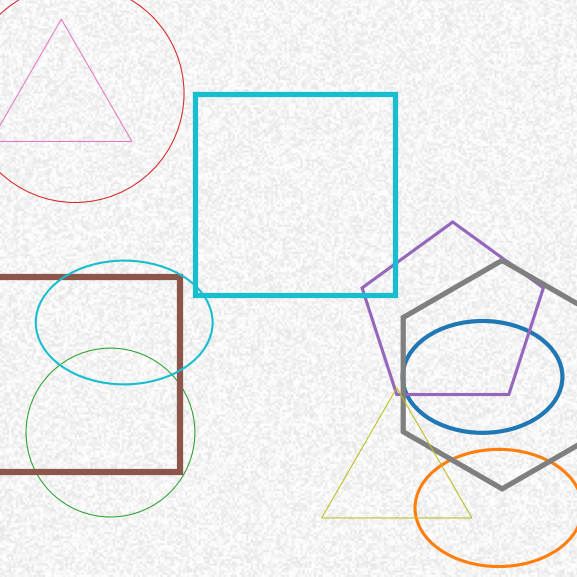[{"shape": "oval", "thickness": 2, "radius": 0.69, "center": [0.836, 0.346]}, {"shape": "oval", "thickness": 1.5, "radius": 0.72, "center": [0.864, 0.12]}, {"shape": "circle", "thickness": 0.5, "radius": 0.73, "center": [0.191, 0.25]}, {"shape": "circle", "thickness": 0.5, "radius": 0.94, "center": [0.13, 0.837]}, {"shape": "pentagon", "thickness": 1.5, "radius": 0.83, "center": [0.784, 0.45]}, {"shape": "square", "thickness": 3, "radius": 0.85, "center": [0.142, 0.35]}, {"shape": "triangle", "thickness": 0.5, "radius": 0.71, "center": [0.106, 0.825]}, {"shape": "hexagon", "thickness": 2.5, "radius": 0.99, "center": [0.87, 0.35]}, {"shape": "triangle", "thickness": 0.5, "radius": 0.75, "center": [0.687, 0.177]}, {"shape": "oval", "thickness": 1, "radius": 0.77, "center": [0.215, 0.441]}, {"shape": "square", "thickness": 2.5, "radius": 0.87, "center": [0.511, 0.663]}]